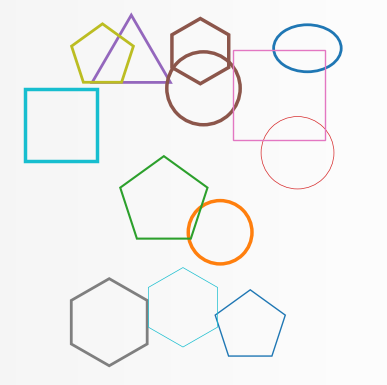[{"shape": "pentagon", "thickness": 1, "radius": 0.48, "center": [0.646, 0.152]}, {"shape": "oval", "thickness": 2, "radius": 0.44, "center": [0.793, 0.875]}, {"shape": "circle", "thickness": 2.5, "radius": 0.41, "center": [0.568, 0.397]}, {"shape": "pentagon", "thickness": 1.5, "radius": 0.59, "center": [0.423, 0.476]}, {"shape": "circle", "thickness": 0.5, "radius": 0.47, "center": [0.768, 0.603]}, {"shape": "triangle", "thickness": 2, "radius": 0.58, "center": [0.339, 0.844]}, {"shape": "circle", "thickness": 2.5, "radius": 0.47, "center": [0.525, 0.771]}, {"shape": "hexagon", "thickness": 2.5, "radius": 0.42, "center": [0.517, 0.867]}, {"shape": "square", "thickness": 1, "radius": 0.59, "center": [0.72, 0.754]}, {"shape": "hexagon", "thickness": 2, "radius": 0.57, "center": [0.282, 0.163]}, {"shape": "pentagon", "thickness": 2, "radius": 0.42, "center": [0.264, 0.854]}, {"shape": "square", "thickness": 2.5, "radius": 0.46, "center": [0.158, 0.675]}, {"shape": "hexagon", "thickness": 0.5, "radius": 0.52, "center": [0.472, 0.202]}]